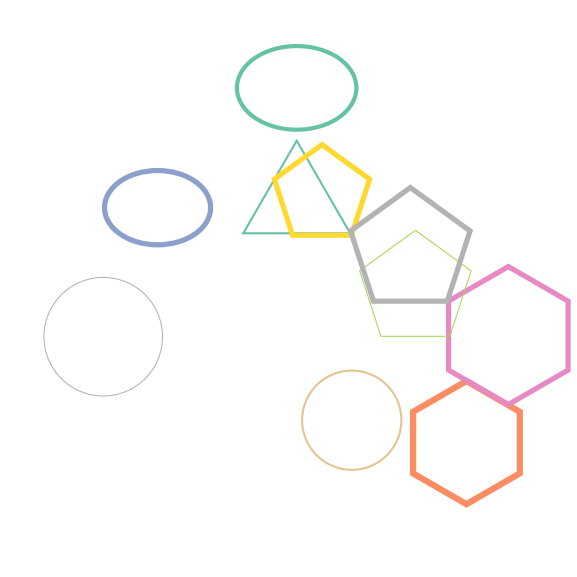[{"shape": "oval", "thickness": 2, "radius": 0.52, "center": [0.514, 0.847]}, {"shape": "triangle", "thickness": 1, "radius": 0.53, "center": [0.514, 0.649]}, {"shape": "hexagon", "thickness": 3, "radius": 0.53, "center": [0.808, 0.233]}, {"shape": "oval", "thickness": 2.5, "radius": 0.46, "center": [0.273, 0.64]}, {"shape": "hexagon", "thickness": 2.5, "radius": 0.6, "center": [0.88, 0.418]}, {"shape": "pentagon", "thickness": 0.5, "radius": 0.51, "center": [0.719, 0.499]}, {"shape": "pentagon", "thickness": 2.5, "radius": 0.43, "center": [0.558, 0.662]}, {"shape": "circle", "thickness": 1, "radius": 0.43, "center": [0.609, 0.272]}, {"shape": "circle", "thickness": 0.5, "radius": 0.51, "center": [0.179, 0.416]}, {"shape": "pentagon", "thickness": 2.5, "radius": 0.54, "center": [0.711, 0.566]}]